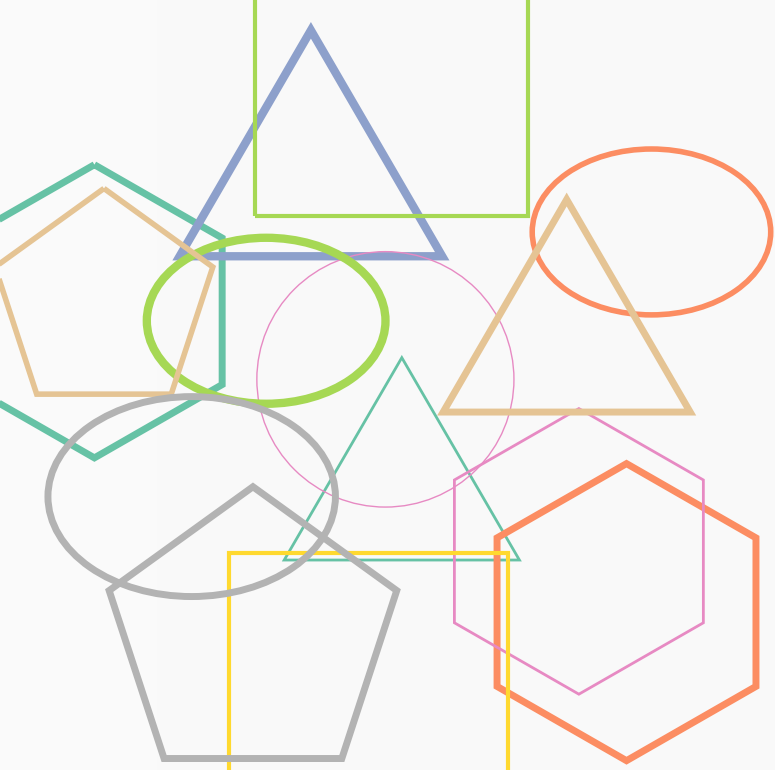[{"shape": "triangle", "thickness": 1, "radius": 0.88, "center": [0.518, 0.36]}, {"shape": "hexagon", "thickness": 2.5, "radius": 0.95, "center": [0.122, 0.596]}, {"shape": "oval", "thickness": 2, "radius": 0.77, "center": [0.841, 0.699]}, {"shape": "hexagon", "thickness": 2.5, "radius": 0.96, "center": [0.808, 0.205]}, {"shape": "triangle", "thickness": 3, "radius": 0.98, "center": [0.401, 0.765]}, {"shape": "circle", "thickness": 0.5, "radius": 0.83, "center": [0.497, 0.507]}, {"shape": "hexagon", "thickness": 1, "radius": 0.93, "center": [0.747, 0.284]}, {"shape": "square", "thickness": 1.5, "radius": 0.88, "center": [0.505, 0.895]}, {"shape": "oval", "thickness": 3, "radius": 0.77, "center": [0.343, 0.583]}, {"shape": "square", "thickness": 1.5, "radius": 0.9, "center": [0.475, 0.102]}, {"shape": "pentagon", "thickness": 2, "radius": 0.74, "center": [0.134, 0.608]}, {"shape": "triangle", "thickness": 2.5, "radius": 0.92, "center": [0.731, 0.557]}, {"shape": "pentagon", "thickness": 2.5, "radius": 0.98, "center": [0.326, 0.173]}, {"shape": "oval", "thickness": 2.5, "radius": 0.93, "center": [0.247, 0.355]}]